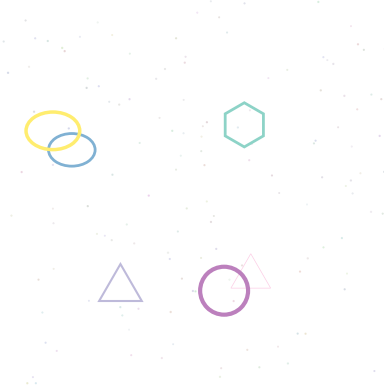[{"shape": "hexagon", "thickness": 2, "radius": 0.29, "center": [0.635, 0.676]}, {"shape": "triangle", "thickness": 1.5, "radius": 0.32, "center": [0.313, 0.25]}, {"shape": "oval", "thickness": 2, "radius": 0.3, "center": [0.187, 0.611]}, {"shape": "triangle", "thickness": 0.5, "radius": 0.3, "center": [0.651, 0.281]}, {"shape": "circle", "thickness": 3, "radius": 0.31, "center": [0.582, 0.245]}, {"shape": "oval", "thickness": 2.5, "radius": 0.35, "center": [0.137, 0.66]}]